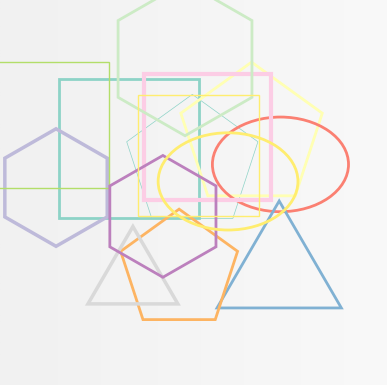[{"shape": "pentagon", "thickness": 0.5, "radius": 0.89, "center": [0.496, 0.577]}, {"shape": "square", "thickness": 2, "radius": 0.9, "center": [0.333, 0.615]}, {"shape": "pentagon", "thickness": 2, "radius": 0.96, "center": [0.649, 0.647]}, {"shape": "hexagon", "thickness": 2.5, "radius": 0.76, "center": [0.145, 0.513]}, {"shape": "oval", "thickness": 2, "radius": 0.88, "center": [0.724, 0.573]}, {"shape": "triangle", "thickness": 2, "radius": 0.93, "center": [0.72, 0.293]}, {"shape": "pentagon", "thickness": 2, "radius": 0.79, "center": [0.462, 0.298]}, {"shape": "square", "thickness": 1, "radius": 0.81, "center": [0.118, 0.675]}, {"shape": "square", "thickness": 3, "radius": 0.82, "center": [0.536, 0.644]}, {"shape": "triangle", "thickness": 2.5, "radius": 0.67, "center": [0.343, 0.278]}, {"shape": "hexagon", "thickness": 2, "radius": 0.79, "center": [0.42, 0.438]}, {"shape": "hexagon", "thickness": 2, "radius": 1.0, "center": [0.477, 0.847]}, {"shape": "oval", "thickness": 2, "radius": 0.9, "center": [0.588, 0.529]}, {"shape": "square", "thickness": 1, "radius": 0.79, "center": [0.512, 0.596]}]